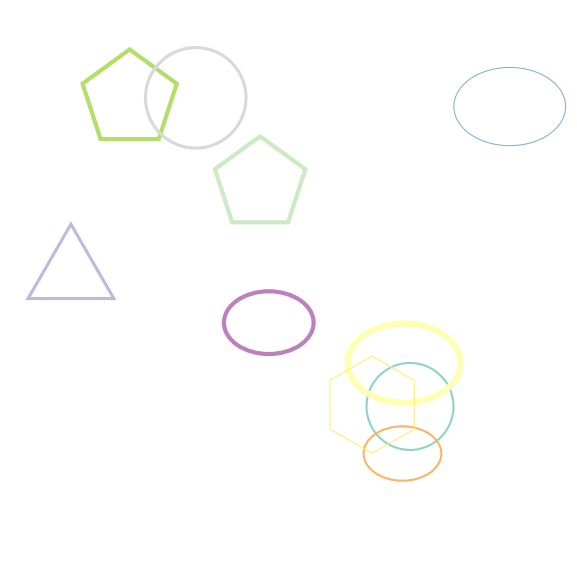[{"shape": "circle", "thickness": 1, "radius": 0.38, "center": [0.71, 0.295]}, {"shape": "oval", "thickness": 3, "radius": 0.49, "center": [0.7, 0.37]}, {"shape": "triangle", "thickness": 1.5, "radius": 0.43, "center": [0.123, 0.525]}, {"shape": "oval", "thickness": 0.5, "radius": 0.48, "center": [0.883, 0.815]}, {"shape": "oval", "thickness": 1, "radius": 0.34, "center": [0.697, 0.214]}, {"shape": "pentagon", "thickness": 2, "radius": 0.43, "center": [0.225, 0.828]}, {"shape": "circle", "thickness": 1.5, "radius": 0.44, "center": [0.339, 0.83]}, {"shape": "oval", "thickness": 2, "radius": 0.39, "center": [0.465, 0.44]}, {"shape": "pentagon", "thickness": 2, "radius": 0.41, "center": [0.45, 0.681]}, {"shape": "hexagon", "thickness": 0.5, "radius": 0.42, "center": [0.644, 0.298]}]